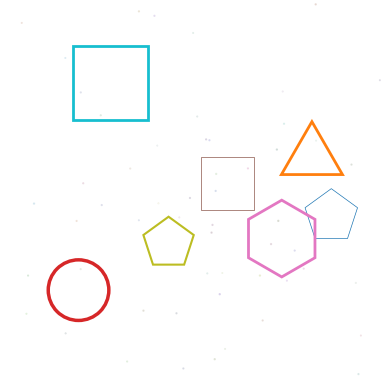[{"shape": "pentagon", "thickness": 0.5, "radius": 0.36, "center": [0.861, 0.438]}, {"shape": "triangle", "thickness": 2, "radius": 0.46, "center": [0.81, 0.592]}, {"shape": "circle", "thickness": 2.5, "radius": 0.39, "center": [0.204, 0.246]}, {"shape": "square", "thickness": 0.5, "radius": 0.34, "center": [0.592, 0.523]}, {"shape": "hexagon", "thickness": 2, "radius": 0.5, "center": [0.732, 0.38]}, {"shape": "pentagon", "thickness": 1.5, "radius": 0.34, "center": [0.438, 0.368]}, {"shape": "square", "thickness": 2, "radius": 0.48, "center": [0.287, 0.784]}]